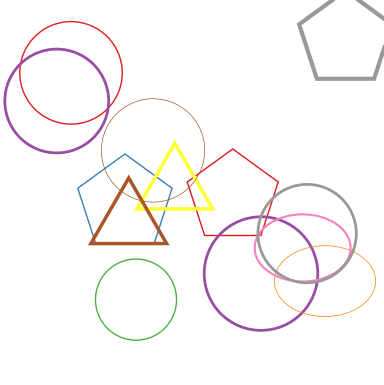[{"shape": "circle", "thickness": 1, "radius": 0.67, "center": [0.184, 0.811]}, {"shape": "pentagon", "thickness": 1, "radius": 0.62, "center": [0.605, 0.489]}, {"shape": "pentagon", "thickness": 1, "radius": 0.64, "center": [0.325, 0.471]}, {"shape": "circle", "thickness": 1, "radius": 0.53, "center": [0.353, 0.222]}, {"shape": "circle", "thickness": 2, "radius": 0.74, "center": [0.678, 0.289]}, {"shape": "circle", "thickness": 2, "radius": 0.67, "center": [0.147, 0.738]}, {"shape": "oval", "thickness": 0.5, "radius": 0.66, "center": [0.844, 0.27]}, {"shape": "triangle", "thickness": 2.5, "radius": 0.57, "center": [0.454, 0.514]}, {"shape": "circle", "thickness": 0.5, "radius": 0.67, "center": [0.398, 0.609]}, {"shape": "triangle", "thickness": 2.5, "radius": 0.57, "center": [0.334, 0.424]}, {"shape": "oval", "thickness": 1.5, "radius": 0.62, "center": [0.786, 0.356]}, {"shape": "pentagon", "thickness": 3, "radius": 0.63, "center": [0.897, 0.898]}, {"shape": "circle", "thickness": 2, "radius": 0.64, "center": [0.798, 0.393]}]